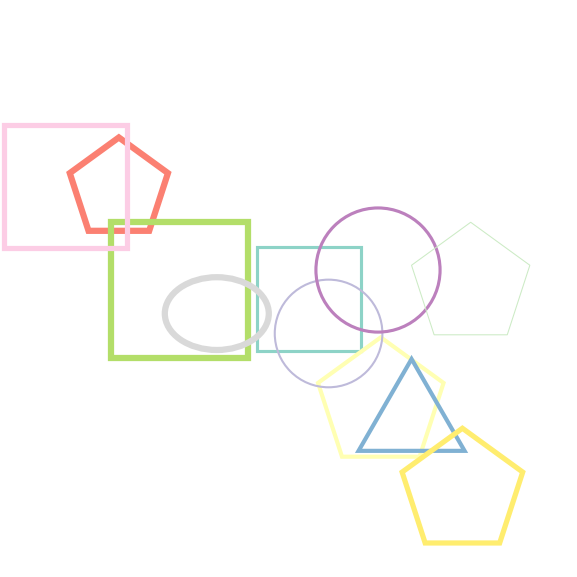[{"shape": "square", "thickness": 1.5, "radius": 0.45, "center": [0.535, 0.481]}, {"shape": "pentagon", "thickness": 2, "radius": 0.57, "center": [0.659, 0.301]}, {"shape": "circle", "thickness": 1, "radius": 0.47, "center": [0.569, 0.422]}, {"shape": "pentagon", "thickness": 3, "radius": 0.45, "center": [0.206, 0.672]}, {"shape": "triangle", "thickness": 2, "radius": 0.53, "center": [0.713, 0.271]}, {"shape": "square", "thickness": 3, "radius": 0.59, "center": [0.31, 0.497]}, {"shape": "square", "thickness": 2.5, "radius": 0.53, "center": [0.113, 0.676]}, {"shape": "oval", "thickness": 3, "radius": 0.45, "center": [0.375, 0.456]}, {"shape": "circle", "thickness": 1.5, "radius": 0.54, "center": [0.655, 0.532]}, {"shape": "pentagon", "thickness": 0.5, "radius": 0.54, "center": [0.815, 0.507]}, {"shape": "pentagon", "thickness": 2.5, "radius": 0.55, "center": [0.801, 0.148]}]